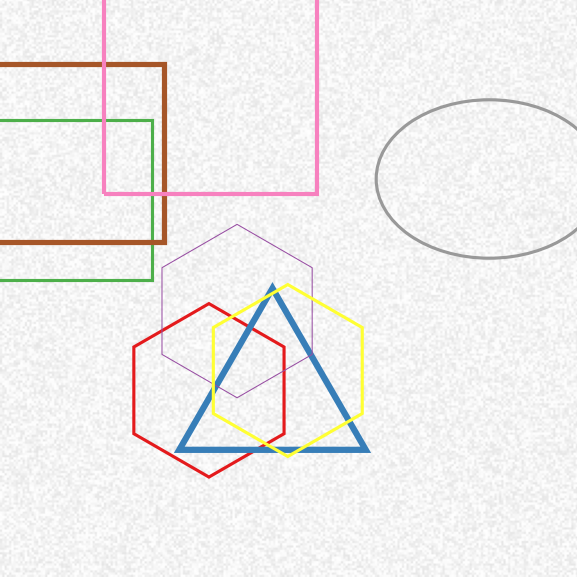[{"shape": "hexagon", "thickness": 1.5, "radius": 0.75, "center": [0.362, 0.323]}, {"shape": "triangle", "thickness": 3, "radius": 0.93, "center": [0.472, 0.313]}, {"shape": "square", "thickness": 1.5, "radius": 0.69, "center": [0.125, 0.653]}, {"shape": "hexagon", "thickness": 0.5, "radius": 0.75, "center": [0.411, 0.461]}, {"shape": "hexagon", "thickness": 1.5, "radius": 0.74, "center": [0.498, 0.358]}, {"shape": "square", "thickness": 2.5, "radius": 0.77, "center": [0.129, 0.734]}, {"shape": "square", "thickness": 2, "radius": 0.92, "center": [0.365, 0.848]}, {"shape": "oval", "thickness": 1.5, "radius": 0.98, "center": [0.847, 0.689]}]